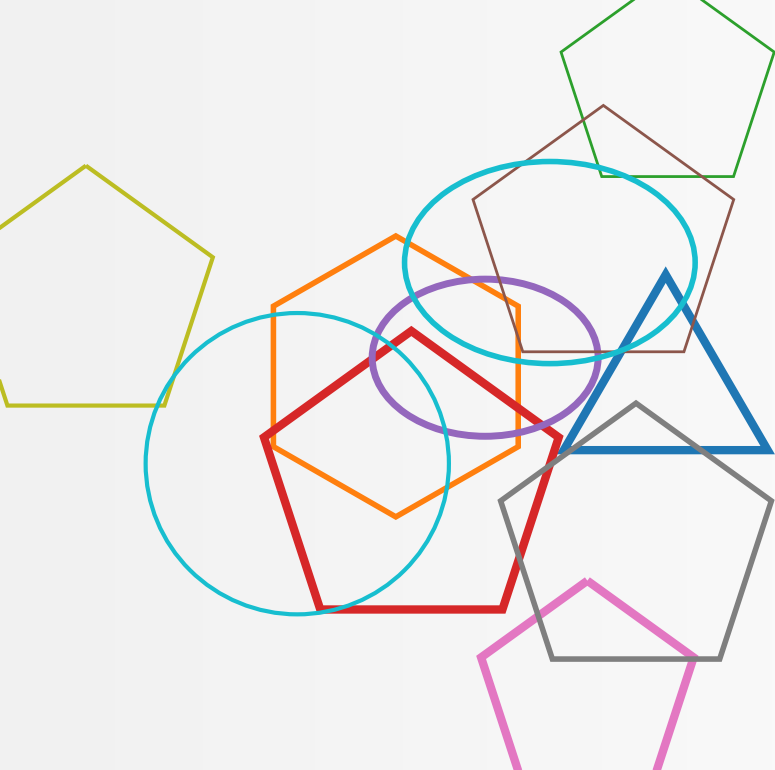[{"shape": "triangle", "thickness": 3, "radius": 0.76, "center": [0.859, 0.491]}, {"shape": "hexagon", "thickness": 2, "radius": 0.91, "center": [0.511, 0.511]}, {"shape": "pentagon", "thickness": 1, "radius": 0.72, "center": [0.861, 0.888]}, {"shape": "pentagon", "thickness": 3, "radius": 1.0, "center": [0.531, 0.37]}, {"shape": "oval", "thickness": 2.5, "radius": 0.73, "center": [0.626, 0.535]}, {"shape": "pentagon", "thickness": 1, "radius": 0.88, "center": [0.779, 0.686]}, {"shape": "pentagon", "thickness": 3, "radius": 0.72, "center": [0.758, 0.102]}, {"shape": "pentagon", "thickness": 2, "radius": 0.92, "center": [0.821, 0.293]}, {"shape": "pentagon", "thickness": 1.5, "radius": 0.86, "center": [0.111, 0.613]}, {"shape": "oval", "thickness": 2, "radius": 0.94, "center": [0.709, 0.659]}, {"shape": "circle", "thickness": 1.5, "radius": 0.98, "center": [0.384, 0.398]}]